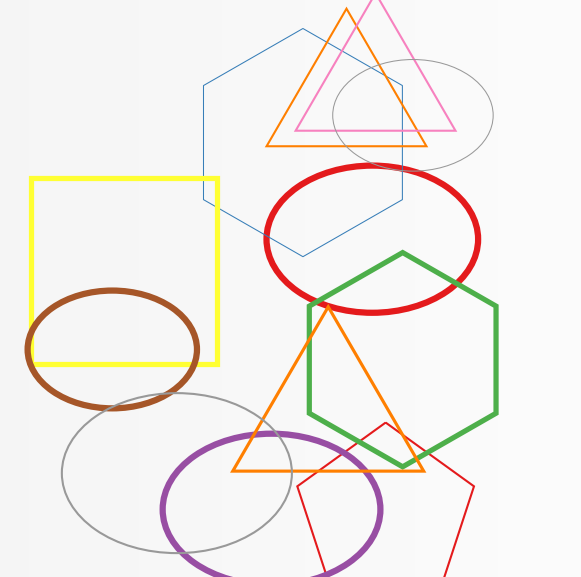[{"shape": "oval", "thickness": 3, "radius": 0.91, "center": [0.641, 0.585]}, {"shape": "pentagon", "thickness": 1, "radius": 0.8, "center": [0.663, 0.108]}, {"shape": "hexagon", "thickness": 0.5, "radius": 0.99, "center": [0.521, 0.752]}, {"shape": "hexagon", "thickness": 2.5, "radius": 0.93, "center": [0.693, 0.376]}, {"shape": "oval", "thickness": 3, "radius": 0.94, "center": [0.467, 0.117]}, {"shape": "triangle", "thickness": 1.5, "radius": 0.95, "center": [0.565, 0.278]}, {"shape": "triangle", "thickness": 1, "radius": 0.79, "center": [0.596, 0.825]}, {"shape": "square", "thickness": 2.5, "radius": 0.8, "center": [0.214, 0.53]}, {"shape": "oval", "thickness": 3, "radius": 0.73, "center": [0.193, 0.394]}, {"shape": "triangle", "thickness": 1, "radius": 0.79, "center": [0.646, 0.852]}, {"shape": "oval", "thickness": 0.5, "radius": 0.69, "center": [0.71, 0.799]}, {"shape": "oval", "thickness": 1, "radius": 0.99, "center": [0.304, 0.18]}]